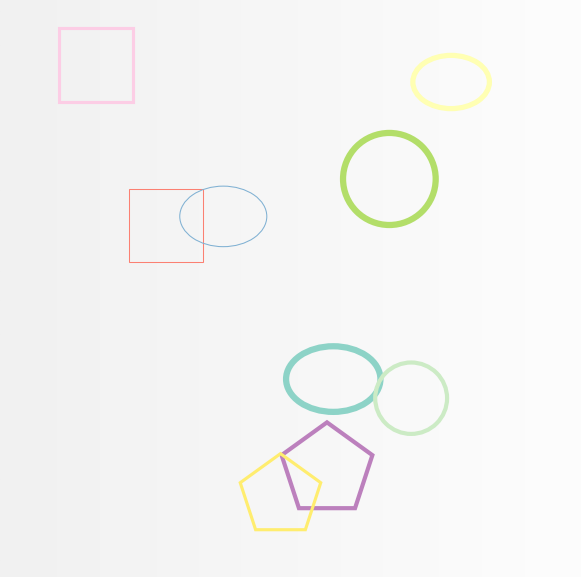[{"shape": "oval", "thickness": 3, "radius": 0.41, "center": [0.573, 0.343]}, {"shape": "oval", "thickness": 2.5, "radius": 0.33, "center": [0.776, 0.857]}, {"shape": "square", "thickness": 0.5, "radius": 0.32, "center": [0.285, 0.609]}, {"shape": "oval", "thickness": 0.5, "radius": 0.37, "center": [0.384, 0.624]}, {"shape": "circle", "thickness": 3, "radius": 0.4, "center": [0.67, 0.689]}, {"shape": "square", "thickness": 1.5, "radius": 0.32, "center": [0.165, 0.887]}, {"shape": "pentagon", "thickness": 2, "radius": 0.41, "center": [0.563, 0.186]}, {"shape": "circle", "thickness": 2, "radius": 0.31, "center": [0.707, 0.31]}, {"shape": "pentagon", "thickness": 1.5, "radius": 0.36, "center": [0.483, 0.141]}]